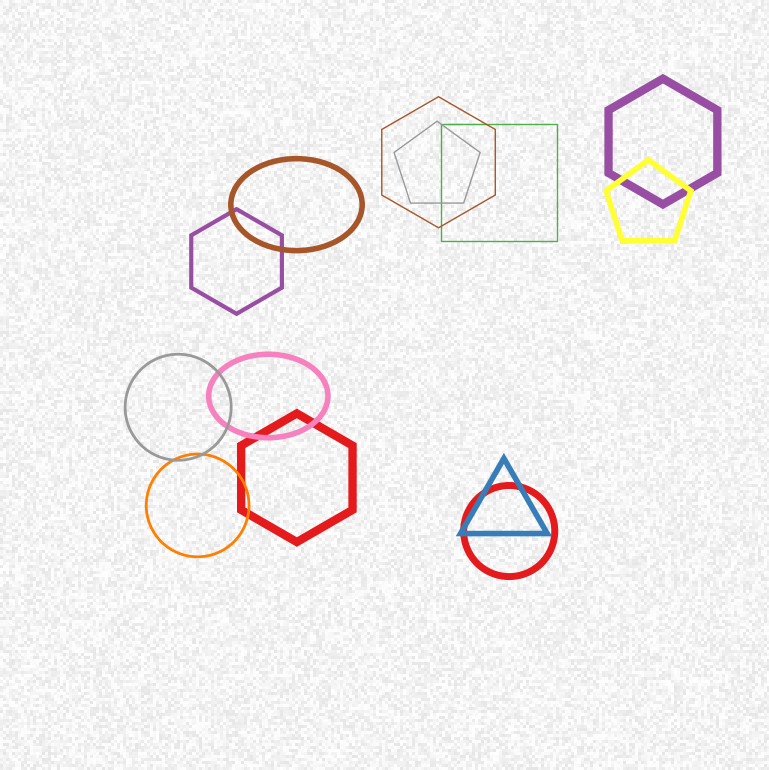[{"shape": "hexagon", "thickness": 3, "radius": 0.42, "center": [0.386, 0.38]}, {"shape": "circle", "thickness": 2.5, "radius": 0.3, "center": [0.661, 0.31]}, {"shape": "triangle", "thickness": 2, "radius": 0.33, "center": [0.654, 0.34]}, {"shape": "square", "thickness": 0.5, "radius": 0.38, "center": [0.648, 0.763]}, {"shape": "hexagon", "thickness": 3, "radius": 0.41, "center": [0.861, 0.816]}, {"shape": "hexagon", "thickness": 1.5, "radius": 0.34, "center": [0.307, 0.66]}, {"shape": "circle", "thickness": 1, "radius": 0.33, "center": [0.257, 0.344]}, {"shape": "pentagon", "thickness": 2, "radius": 0.29, "center": [0.842, 0.734]}, {"shape": "hexagon", "thickness": 0.5, "radius": 0.43, "center": [0.57, 0.789]}, {"shape": "oval", "thickness": 2, "radius": 0.43, "center": [0.385, 0.734]}, {"shape": "oval", "thickness": 2, "radius": 0.39, "center": [0.348, 0.486]}, {"shape": "pentagon", "thickness": 0.5, "radius": 0.29, "center": [0.568, 0.784]}, {"shape": "circle", "thickness": 1, "radius": 0.34, "center": [0.231, 0.471]}]